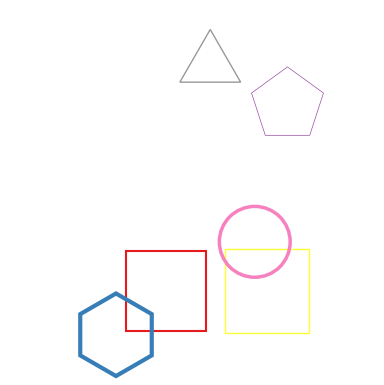[{"shape": "square", "thickness": 1.5, "radius": 0.52, "center": [0.432, 0.243]}, {"shape": "hexagon", "thickness": 3, "radius": 0.54, "center": [0.301, 0.131]}, {"shape": "pentagon", "thickness": 0.5, "radius": 0.49, "center": [0.747, 0.728]}, {"shape": "square", "thickness": 1, "radius": 0.54, "center": [0.693, 0.245]}, {"shape": "circle", "thickness": 2.5, "radius": 0.46, "center": [0.662, 0.372]}, {"shape": "triangle", "thickness": 1, "radius": 0.46, "center": [0.546, 0.832]}]